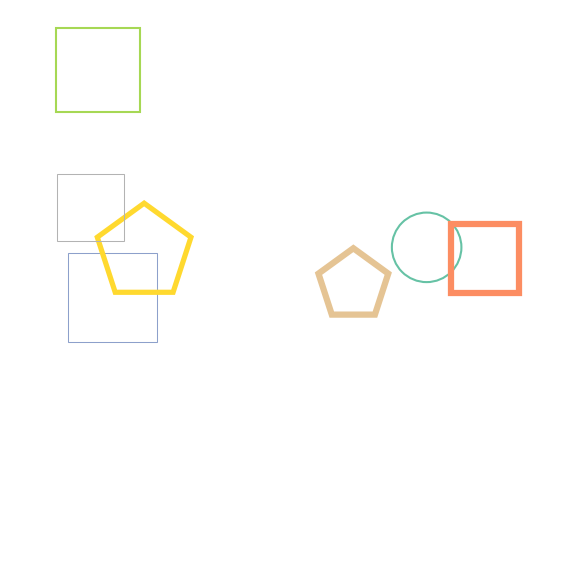[{"shape": "circle", "thickness": 1, "radius": 0.3, "center": [0.739, 0.571]}, {"shape": "square", "thickness": 3, "radius": 0.3, "center": [0.84, 0.552]}, {"shape": "square", "thickness": 0.5, "radius": 0.38, "center": [0.195, 0.484]}, {"shape": "square", "thickness": 1, "radius": 0.36, "center": [0.171, 0.877]}, {"shape": "pentagon", "thickness": 2.5, "radius": 0.43, "center": [0.25, 0.562]}, {"shape": "pentagon", "thickness": 3, "radius": 0.32, "center": [0.612, 0.506]}, {"shape": "square", "thickness": 0.5, "radius": 0.29, "center": [0.156, 0.64]}]